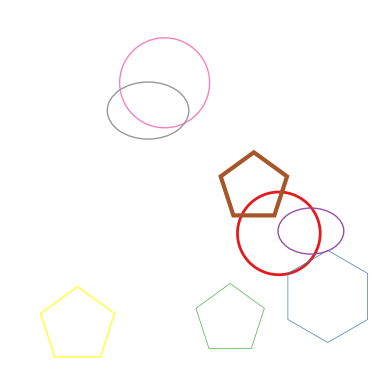[{"shape": "circle", "thickness": 2, "radius": 0.54, "center": [0.724, 0.394]}, {"shape": "hexagon", "thickness": 0.5, "radius": 0.6, "center": [0.851, 0.23]}, {"shape": "pentagon", "thickness": 0.5, "radius": 0.47, "center": [0.598, 0.17]}, {"shape": "oval", "thickness": 1, "radius": 0.43, "center": [0.808, 0.4]}, {"shape": "pentagon", "thickness": 1, "radius": 0.5, "center": [0.202, 0.155]}, {"shape": "pentagon", "thickness": 3, "radius": 0.45, "center": [0.659, 0.514]}, {"shape": "circle", "thickness": 1, "radius": 0.58, "center": [0.428, 0.785]}, {"shape": "oval", "thickness": 1, "radius": 0.53, "center": [0.385, 0.713]}]